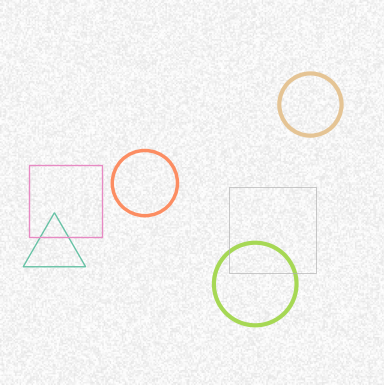[{"shape": "triangle", "thickness": 1, "radius": 0.47, "center": [0.141, 0.354]}, {"shape": "circle", "thickness": 2.5, "radius": 0.42, "center": [0.376, 0.524]}, {"shape": "square", "thickness": 1, "radius": 0.47, "center": [0.17, 0.478]}, {"shape": "circle", "thickness": 3, "radius": 0.54, "center": [0.663, 0.262]}, {"shape": "circle", "thickness": 3, "radius": 0.4, "center": [0.806, 0.728]}, {"shape": "square", "thickness": 0.5, "radius": 0.56, "center": [0.707, 0.403]}]